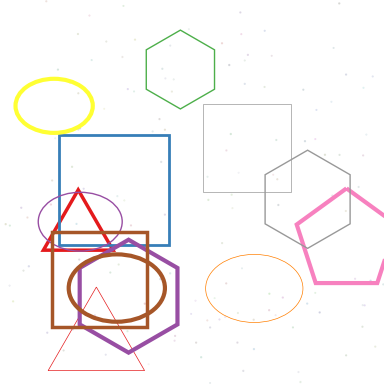[{"shape": "triangle", "thickness": 0.5, "radius": 0.72, "center": [0.25, 0.11]}, {"shape": "triangle", "thickness": 2.5, "radius": 0.52, "center": [0.203, 0.402]}, {"shape": "square", "thickness": 2, "radius": 0.71, "center": [0.295, 0.506]}, {"shape": "hexagon", "thickness": 1, "radius": 0.51, "center": [0.469, 0.819]}, {"shape": "oval", "thickness": 1, "radius": 0.55, "center": [0.208, 0.424]}, {"shape": "hexagon", "thickness": 3, "radius": 0.73, "center": [0.334, 0.231]}, {"shape": "oval", "thickness": 0.5, "radius": 0.63, "center": [0.66, 0.251]}, {"shape": "oval", "thickness": 3, "radius": 0.5, "center": [0.141, 0.725]}, {"shape": "square", "thickness": 2.5, "radius": 0.61, "center": [0.258, 0.274]}, {"shape": "oval", "thickness": 3, "radius": 0.62, "center": [0.303, 0.252]}, {"shape": "pentagon", "thickness": 3, "radius": 0.68, "center": [0.9, 0.375]}, {"shape": "square", "thickness": 0.5, "radius": 0.57, "center": [0.642, 0.614]}, {"shape": "hexagon", "thickness": 1, "radius": 0.64, "center": [0.799, 0.482]}]